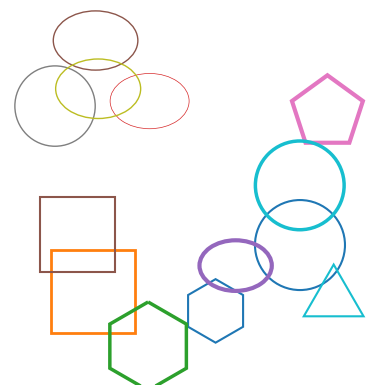[{"shape": "circle", "thickness": 1.5, "radius": 0.58, "center": [0.779, 0.364]}, {"shape": "hexagon", "thickness": 1.5, "radius": 0.41, "center": [0.56, 0.192]}, {"shape": "square", "thickness": 2, "radius": 0.54, "center": [0.241, 0.243]}, {"shape": "hexagon", "thickness": 2.5, "radius": 0.57, "center": [0.385, 0.101]}, {"shape": "oval", "thickness": 0.5, "radius": 0.51, "center": [0.389, 0.737]}, {"shape": "oval", "thickness": 3, "radius": 0.47, "center": [0.612, 0.31]}, {"shape": "oval", "thickness": 1, "radius": 0.55, "center": [0.248, 0.895]}, {"shape": "square", "thickness": 1.5, "radius": 0.49, "center": [0.202, 0.391]}, {"shape": "pentagon", "thickness": 3, "radius": 0.48, "center": [0.85, 0.708]}, {"shape": "circle", "thickness": 1, "radius": 0.52, "center": [0.143, 0.724]}, {"shape": "oval", "thickness": 1, "radius": 0.55, "center": [0.255, 0.769]}, {"shape": "circle", "thickness": 2.5, "radius": 0.58, "center": [0.779, 0.519]}, {"shape": "triangle", "thickness": 1.5, "radius": 0.45, "center": [0.867, 0.223]}]